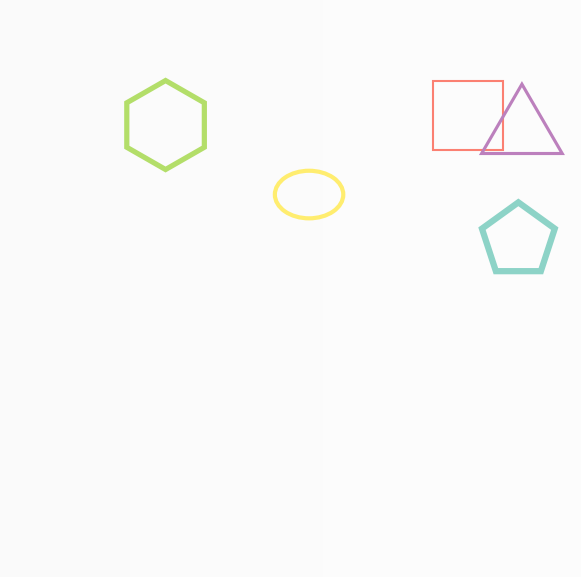[{"shape": "pentagon", "thickness": 3, "radius": 0.33, "center": [0.892, 0.583]}, {"shape": "square", "thickness": 1, "radius": 0.3, "center": [0.805, 0.799]}, {"shape": "hexagon", "thickness": 2.5, "radius": 0.39, "center": [0.285, 0.783]}, {"shape": "triangle", "thickness": 1.5, "radius": 0.4, "center": [0.898, 0.773]}, {"shape": "oval", "thickness": 2, "radius": 0.29, "center": [0.532, 0.662]}]